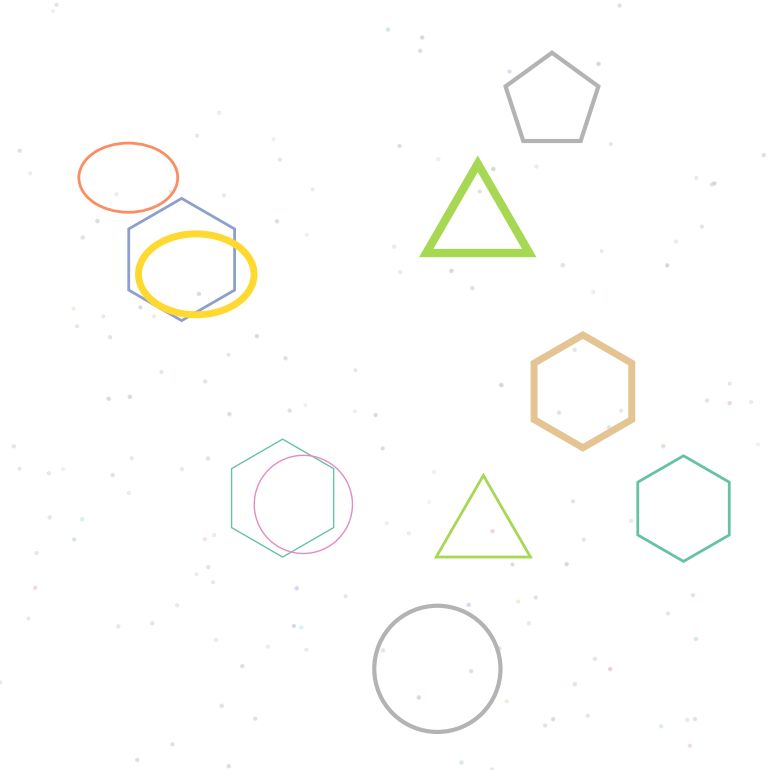[{"shape": "hexagon", "thickness": 1, "radius": 0.34, "center": [0.888, 0.34]}, {"shape": "hexagon", "thickness": 0.5, "radius": 0.38, "center": [0.367, 0.353]}, {"shape": "oval", "thickness": 1, "radius": 0.32, "center": [0.167, 0.769]}, {"shape": "hexagon", "thickness": 1, "radius": 0.4, "center": [0.236, 0.663]}, {"shape": "circle", "thickness": 0.5, "radius": 0.32, "center": [0.394, 0.345]}, {"shape": "triangle", "thickness": 1, "radius": 0.35, "center": [0.628, 0.312]}, {"shape": "triangle", "thickness": 3, "radius": 0.39, "center": [0.62, 0.71]}, {"shape": "oval", "thickness": 2.5, "radius": 0.38, "center": [0.255, 0.644]}, {"shape": "hexagon", "thickness": 2.5, "radius": 0.37, "center": [0.757, 0.492]}, {"shape": "circle", "thickness": 1.5, "radius": 0.41, "center": [0.568, 0.131]}, {"shape": "pentagon", "thickness": 1.5, "radius": 0.32, "center": [0.717, 0.868]}]